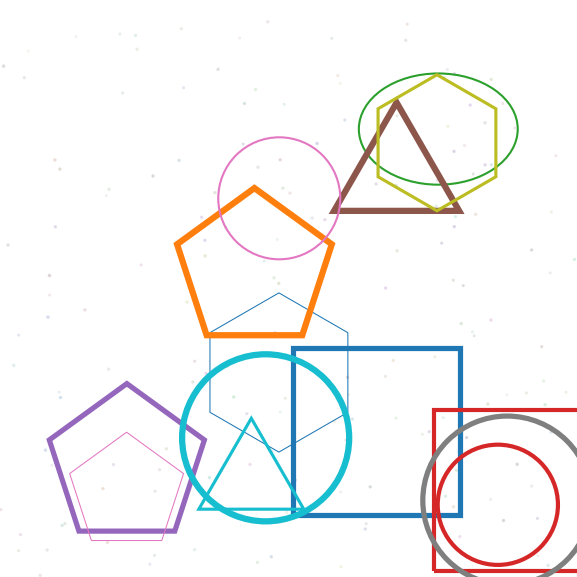[{"shape": "square", "thickness": 2.5, "radius": 0.72, "center": [0.652, 0.252]}, {"shape": "hexagon", "thickness": 0.5, "radius": 0.69, "center": [0.483, 0.354]}, {"shape": "pentagon", "thickness": 3, "radius": 0.7, "center": [0.441, 0.533]}, {"shape": "oval", "thickness": 1, "radius": 0.69, "center": [0.759, 0.776]}, {"shape": "square", "thickness": 2, "radius": 0.7, "center": [0.891, 0.15]}, {"shape": "circle", "thickness": 2, "radius": 0.52, "center": [0.862, 0.125]}, {"shape": "pentagon", "thickness": 2.5, "radius": 0.71, "center": [0.22, 0.194]}, {"shape": "triangle", "thickness": 3, "radius": 0.63, "center": [0.687, 0.697]}, {"shape": "pentagon", "thickness": 0.5, "radius": 0.52, "center": [0.219, 0.147]}, {"shape": "circle", "thickness": 1, "radius": 0.53, "center": [0.484, 0.656]}, {"shape": "circle", "thickness": 2.5, "radius": 0.73, "center": [0.878, 0.133]}, {"shape": "hexagon", "thickness": 1.5, "radius": 0.59, "center": [0.757, 0.752]}, {"shape": "triangle", "thickness": 1.5, "radius": 0.52, "center": [0.435, 0.17]}, {"shape": "circle", "thickness": 3, "radius": 0.72, "center": [0.46, 0.241]}]